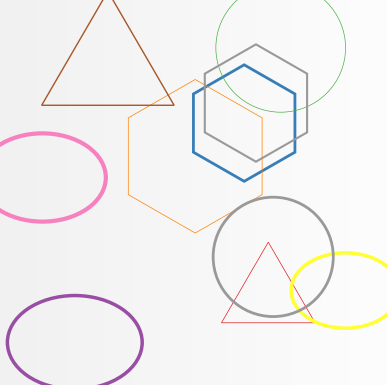[{"shape": "triangle", "thickness": 0.5, "radius": 0.7, "center": [0.692, 0.231]}, {"shape": "hexagon", "thickness": 2, "radius": 0.76, "center": [0.63, 0.68]}, {"shape": "circle", "thickness": 0.5, "radius": 0.84, "center": [0.724, 0.876]}, {"shape": "oval", "thickness": 2.5, "radius": 0.87, "center": [0.193, 0.111]}, {"shape": "hexagon", "thickness": 0.5, "radius": 1.0, "center": [0.504, 0.594]}, {"shape": "oval", "thickness": 2.5, "radius": 0.7, "center": [0.891, 0.245]}, {"shape": "triangle", "thickness": 1, "radius": 0.99, "center": [0.278, 0.825]}, {"shape": "oval", "thickness": 3, "radius": 0.82, "center": [0.109, 0.539]}, {"shape": "hexagon", "thickness": 1.5, "radius": 0.76, "center": [0.66, 0.732]}, {"shape": "circle", "thickness": 2, "radius": 0.78, "center": [0.705, 0.333]}]